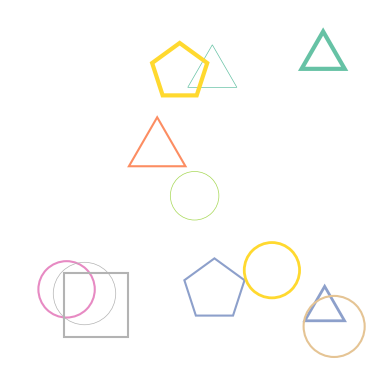[{"shape": "triangle", "thickness": 0.5, "radius": 0.37, "center": [0.551, 0.81]}, {"shape": "triangle", "thickness": 3, "radius": 0.32, "center": [0.839, 0.854]}, {"shape": "triangle", "thickness": 1.5, "radius": 0.42, "center": [0.408, 0.611]}, {"shape": "pentagon", "thickness": 1.5, "radius": 0.41, "center": [0.557, 0.247]}, {"shape": "triangle", "thickness": 2, "radius": 0.3, "center": [0.843, 0.197]}, {"shape": "circle", "thickness": 1.5, "radius": 0.37, "center": [0.173, 0.248]}, {"shape": "circle", "thickness": 0.5, "radius": 0.32, "center": [0.505, 0.492]}, {"shape": "pentagon", "thickness": 3, "radius": 0.38, "center": [0.467, 0.813]}, {"shape": "circle", "thickness": 2, "radius": 0.36, "center": [0.706, 0.298]}, {"shape": "circle", "thickness": 1.5, "radius": 0.4, "center": [0.868, 0.152]}, {"shape": "circle", "thickness": 0.5, "radius": 0.41, "center": [0.219, 0.238]}, {"shape": "square", "thickness": 1.5, "radius": 0.42, "center": [0.248, 0.208]}]